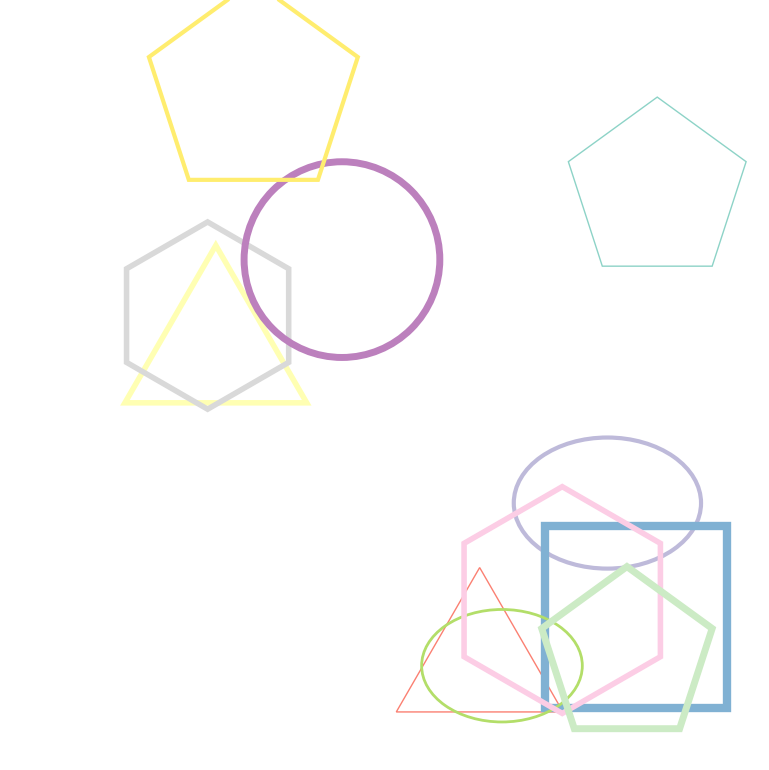[{"shape": "pentagon", "thickness": 0.5, "radius": 0.61, "center": [0.854, 0.753]}, {"shape": "triangle", "thickness": 2, "radius": 0.68, "center": [0.28, 0.545]}, {"shape": "oval", "thickness": 1.5, "radius": 0.61, "center": [0.789, 0.347]}, {"shape": "triangle", "thickness": 0.5, "radius": 0.62, "center": [0.623, 0.138]}, {"shape": "square", "thickness": 3, "radius": 0.59, "center": [0.826, 0.199]}, {"shape": "oval", "thickness": 1, "radius": 0.52, "center": [0.652, 0.135]}, {"shape": "hexagon", "thickness": 2, "radius": 0.74, "center": [0.73, 0.221]}, {"shape": "hexagon", "thickness": 2, "radius": 0.61, "center": [0.27, 0.59]}, {"shape": "circle", "thickness": 2.5, "radius": 0.64, "center": [0.444, 0.663]}, {"shape": "pentagon", "thickness": 2.5, "radius": 0.58, "center": [0.814, 0.148]}, {"shape": "pentagon", "thickness": 1.5, "radius": 0.71, "center": [0.329, 0.882]}]